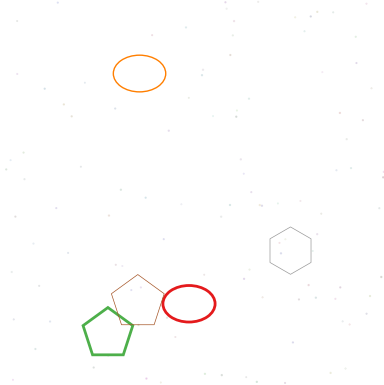[{"shape": "oval", "thickness": 2, "radius": 0.34, "center": [0.491, 0.211]}, {"shape": "pentagon", "thickness": 2, "radius": 0.34, "center": [0.28, 0.133]}, {"shape": "oval", "thickness": 1, "radius": 0.34, "center": [0.362, 0.809]}, {"shape": "pentagon", "thickness": 0.5, "radius": 0.36, "center": [0.358, 0.215]}, {"shape": "hexagon", "thickness": 0.5, "radius": 0.31, "center": [0.755, 0.349]}]